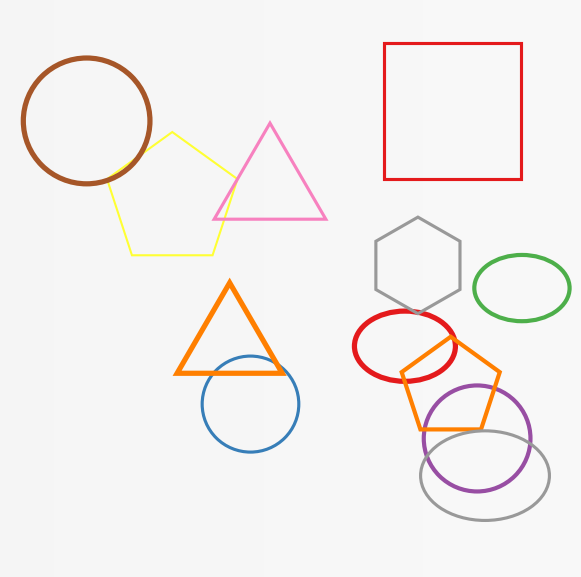[{"shape": "oval", "thickness": 2.5, "radius": 0.43, "center": [0.697, 0.4]}, {"shape": "square", "thickness": 1.5, "radius": 0.59, "center": [0.778, 0.807]}, {"shape": "circle", "thickness": 1.5, "radius": 0.42, "center": [0.431, 0.299]}, {"shape": "oval", "thickness": 2, "radius": 0.41, "center": [0.898, 0.5]}, {"shape": "circle", "thickness": 2, "radius": 0.46, "center": [0.821, 0.24]}, {"shape": "pentagon", "thickness": 2, "radius": 0.44, "center": [0.775, 0.327]}, {"shape": "triangle", "thickness": 2.5, "radius": 0.52, "center": [0.395, 0.405]}, {"shape": "pentagon", "thickness": 1, "radius": 0.59, "center": [0.296, 0.653]}, {"shape": "circle", "thickness": 2.5, "radius": 0.54, "center": [0.149, 0.79]}, {"shape": "triangle", "thickness": 1.5, "radius": 0.55, "center": [0.465, 0.675]}, {"shape": "hexagon", "thickness": 1.5, "radius": 0.42, "center": [0.719, 0.54]}, {"shape": "oval", "thickness": 1.5, "radius": 0.55, "center": [0.834, 0.176]}]